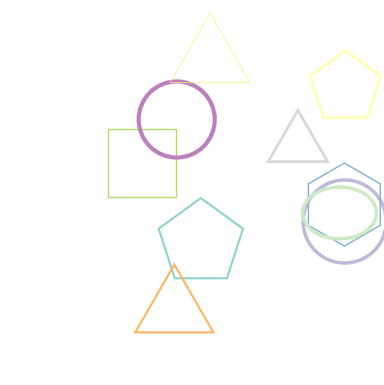[{"shape": "pentagon", "thickness": 1.5, "radius": 0.58, "center": [0.522, 0.37]}, {"shape": "pentagon", "thickness": 2, "radius": 0.48, "center": [0.897, 0.772]}, {"shape": "circle", "thickness": 2.5, "radius": 0.54, "center": [0.895, 0.425]}, {"shape": "hexagon", "thickness": 1, "radius": 0.54, "center": [0.894, 0.469]}, {"shape": "triangle", "thickness": 1.5, "radius": 0.59, "center": [0.453, 0.195]}, {"shape": "square", "thickness": 1, "radius": 0.44, "center": [0.368, 0.576]}, {"shape": "triangle", "thickness": 2, "radius": 0.45, "center": [0.774, 0.625]}, {"shape": "circle", "thickness": 3, "radius": 0.49, "center": [0.459, 0.69]}, {"shape": "oval", "thickness": 2.5, "radius": 0.48, "center": [0.882, 0.447]}, {"shape": "triangle", "thickness": 0.5, "radius": 0.6, "center": [0.545, 0.846]}]